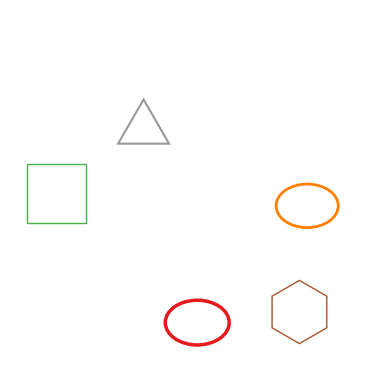[{"shape": "oval", "thickness": 2.5, "radius": 0.42, "center": [0.512, 0.162]}, {"shape": "square", "thickness": 1, "radius": 0.38, "center": [0.146, 0.498]}, {"shape": "oval", "thickness": 2, "radius": 0.4, "center": [0.798, 0.465]}, {"shape": "hexagon", "thickness": 1, "radius": 0.41, "center": [0.778, 0.19]}, {"shape": "triangle", "thickness": 1.5, "radius": 0.38, "center": [0.373, 0.665]}]